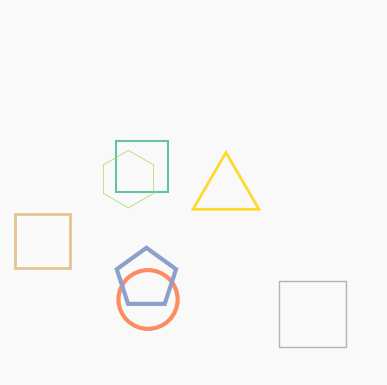[{"shape": "square", "thickness": 1.5, "radius": 0.33, "center": [0.366, 0.568]}, {"shape": "circle", "thickness": 3, "radius": 0.38, "center": [0.382, 0.222]}, {"shape": "pentagon", "thickness": 3, "radius": 0.4, "center": [0.378, 0.276]}, {"shape": "hexagon", "thickness": 0.5, "radius": 0.37, "center": [0.332, 0.535]}, {"shape": "triangle", "thickness": 2, "radius": 0.49, "center": [0.583, 0.506]}, {"shape": "square", "thickness": 2, "radius": 0.35, "center": [0.11, 0.374]}, {"shape": "square", "thickness": 1, "radius": 0.43, "center": [0.807, 0.184]}]